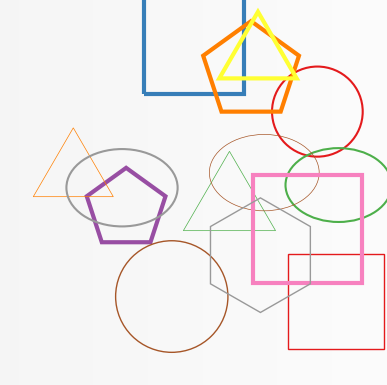[{"shape": "circle", "thickness": 1.5, "radius": 0.59, "center": [0.819, 0.71]}, {"shape": "square", "thickness": 1, "radius": 0.62, "center": [0.868, 0.217]}, {"shape": "square", "thickness": 3, "radius": 0.64, "center": [0.501, 0.883]}, {"shape": "triangle", "thickness": 0.5, "radius": 0.69, "center": [0.592, 0.47]}, {"shape": "oval", "thickness": 1.5, "radius": 0.69, "center": [0.874, 0.519]}, {"shape": "pentagon", "thickness": 3, "radius": 0.53, "center": [0.325, 0.457]}, {"shape": "pentagon", "thickness": 3, "radius": 0.65, "center": [0.648, 0.815]}, {"shape": "triangle", "thickness": 0.5, "radius": 0.6, "center": [0.189, 0.549]}, {"shape": "triangle", "thickness": 3, "radius": 0.58, "center": [0.666, 0.854]}, {"shape": "circle", "thickness": 1, "radius": 0.72, "center": [0.443, 0.23]}, {"shape": "oval", "thickness": 0.5, "radius": 0.71, "center": [0.682, 0.552]}, {"shape": "square", "thickness": 3, "radius": 0.7, "center": [0.793, 0.405]}, {"shape": "oval", "thickness": 1.5, "radius": 0.72, "center": [0.315, 0.512]}, {"shape": "hexagon", "thickness": 1, "radius": 0.74, "center": [0.672, 0.337]}]